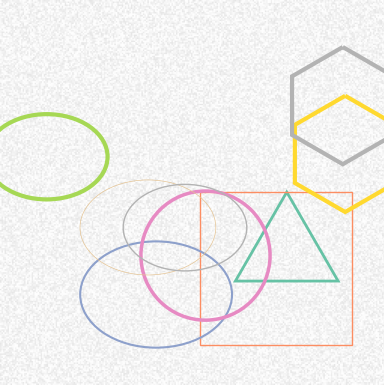[{"shape": "triangle", "thickness": 2, "radius": 0.77, "center": [0.745, 0.347]}, {"shape": "square", "thickness": 1, "radius": 0.99, "center": [0.717, 0.303]}, {"shape": "oval", "thickness": 1.5, "radius": 0.99, "center": [0.405, 0.235]}, {"shape": "circle", "thickness": 2.5, "radius": 0.84, "center": [0.534, 0.336]}, {"shape": "oval", "thickness": 3, "radius": 0.79, "center": [0.121, 0.593]}, {"shape": "hexagon", "thickness": 3, "radius": 0.75, "center": [0.897, 0.6]}, {"shape": "oval", "thickness": 0.5, "radius": 0.88, "center": [0.384, 0.409]}, {"shape": "hexagon", "thickness": 3, "radius": 0.76, "center": [0.89, 0.726]}, {"shape": "oval", "thickness": 1, "radius": 0.8, "center": [0.481, 0.409]}]